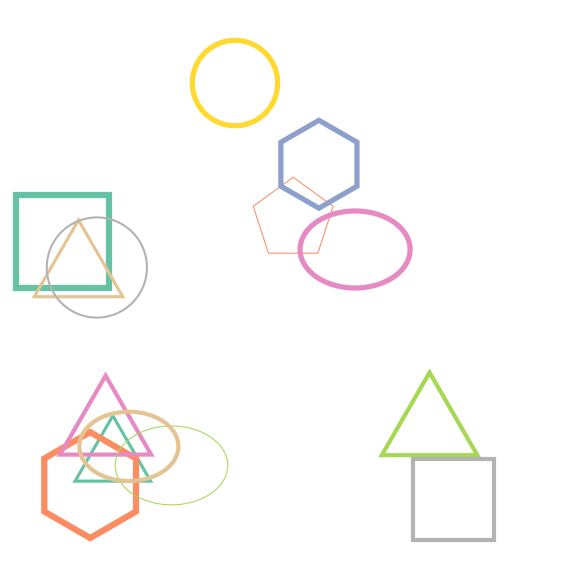[{"shape": "triangle", "thickness": 1.5, "radius": 0.38, "center": [0.195, 0.204]}, {"shape": "square", "thickness": 3, "radius": 0.4, "center": [0.109, 0.581]}, {"shape": "pentagon", "thickness": 0.5, "radius": 0.36, "center": [0.508, 0.619]}, {"shape": "hexagon", "thickness": 3, "radius": 0.46, "center": [0.156, 0.159]}, {"shape": "hexagon", "thickness": 2.5, "radius": 0.38, "center": [0.552, 0.715]}, {"shape": "oval", "thickness": 2.5, "radius": 0.48, "center": [0.615, 0.567]}, {"shape": "triangle", "thickness": 2, "radius": 0.46, "center": [0.183, 0.257]}, {"shape": "oval", "thickness": 0.5, "radius": 0.49, "center": [0.297, 0.193]}, {"shape": "triangle", "thickness": 2, "radius": 0.48, "center": [0.744, 0.259]}, {"shape": "circle", "thickness": 2.5, "radius": 0.37, "center": [0.407, 0.855]}, {"shape": "oval", "thickness": 2, "radius": 0.43, "center": [0.223, 0.226]}, {"shape": "triangle", "thickness": 1.5, "radius": 0.44, "center": [0.136, 0.53]}, {"shape": "square", "thickness": 2, "radius": 0.35, "center": [0.786, 0.134]}, {"shape": "circle", "thickness": 1, "radius": 0.43, "center": [0.168, 0.536]}]